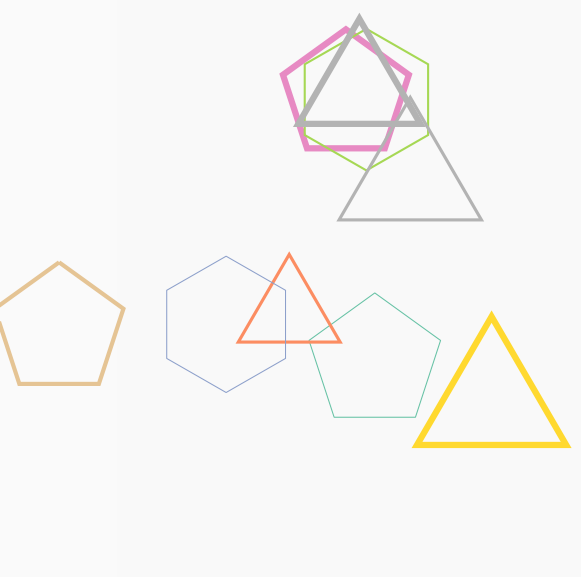[{"shape": "pentagon", "thickness": 0.5, "radius": 0.59, "center": [0.645, 0.373]}, {"shape": "triangle", "thickness": 1.5, "radius": 0.51, "center": [0.498, 0.457]}, {"shape": "hexagon", "thickness": 0.5, "radius": 0.59, "center": [0.389, 0.437]}, {"shape": "pentagon", "thickness": 3, "radius": 0.57, "center": [0.595, 0.834]}, {"shape": "hexagon", "thickness": 1, "radius": 0.61, "center": [0.63, 0.827]}, {"shape": "triangle", "thickness": 3, "radius": 0.74, "center": [0.846, 0.303]}, {"shape": "pentagon", "thickness": 2, "radius": 0.58, "center": [0.102, 0.429]}, {"shape": "triangle", "thickness": 1.5, "radius": 0.71, "center": [0.706, 0.689]}, {"shape": "triangle", "thickness": 3, "radius": 0.61, "center": [0.618, 0.845]}]